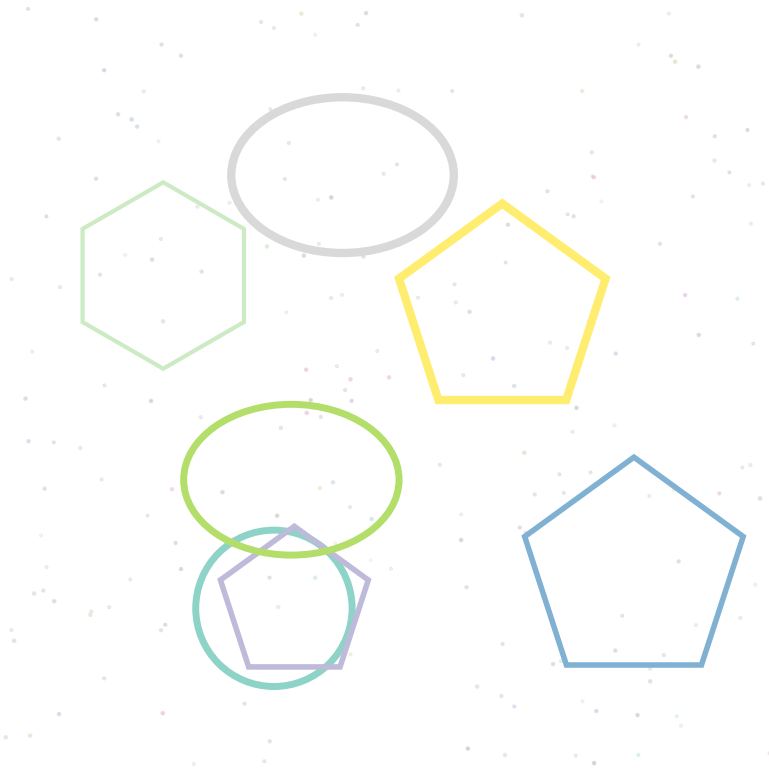[{"shape": "circle", "thickness": 2.5, "radius": 0.51, "center": [0.356, 0.21]}, {"shape": "pentagon", "thickness": 2, "radius": 0.5, "center": [0.382, 0.216]}, {"shape": "pentagon", "thickness": 2, "radius": 0.75, "center": [0.823, 0.257]}, {"shape": "oval", "thickness": 2.5, "radius": 0.7, "center": [0.378, 0.377]}, {"shape": "oval", "thickness": 3, "radius": 0.72, "center": [0.445, 0.773]}, {"shape": "hexagon", "thickness": 1.5, "radius": 0.61, "center": [0.212, 0.642]}, {"shape": "pentagon", "thickness": 3, "radius": 0.71, "center": [0.652, 0.595]}]